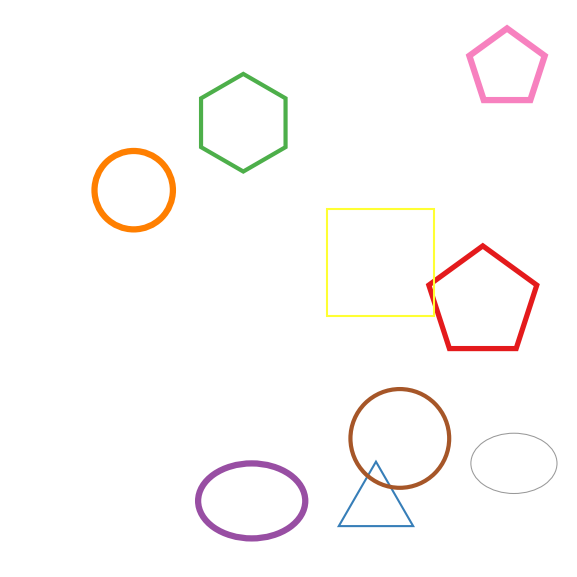[{"shape": "pentagon", "thickness": 2.5, "radius": 0.49, "center": [0.836, 0.475]}, {"shape": "triangle", "thickness": 1, "radius": 0.37, "center": [0.651, 0.125]}, {"shape": "hexagon", "thickness": 2, "radius": 0.42, "center": [0.421, 0.787]}, {"shape": "oval", "thickness": 3, "radius": 0.46, "center": [0.436, 0.132]}, {"shape": "circle", "thickness": 3, "radius": 0.34, "center": [0.232, 0.67]}, {"shape": "square", "thickness": 1, "radius": 0.46, "center": [0.659, 0.545]}, {"shape": "circle", "thickness": 2, "radius": 0.43, "center": [0.692, 0.24]}, {"shape": "pentagon", "thickness": 3, "radius": 0.34, "center": [0.878, 0.881]}, {"shape": "oval", "thickness": 0.5, "radius": 0.37, "center": [0.89, 0.197]}]